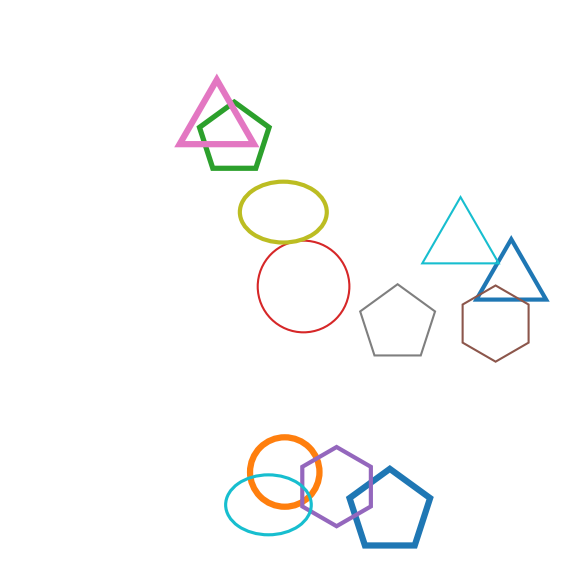[{"shape": "pentagon", "thickness": 3, "radius": 0.37, "center": [0.675, 0.114]}, {"shape": "triangle", "thickness": 2, "radius": 0.35, "center": [0.885, 0.515]}, {"shape": "circle", "thickness": 3, "radius": 0.3, "center": [0.493, 0.182]}, {"shape": "pentagon", "thickness": 2.5, "radius": 0.32, "center": [0.406, 0.759]}, {"shape": "circle", "thickness": 1, "radius": 0.4, "center": [0.526, 0.503]}, {"shape": "hexagon", "thickness": 2, "radius": 0.34, "center": [0.583, 0.157]}, {"shape": "hexagon", "thickness": 1, "radius": 0.33, "center": [0.858, 0.439]}, {"shape": "triangle", "thickness": 3, "radius": 0.37, "center": [0.375, 0.787]}, {"shape": "pentagon", "thickness": 1, "radius": 0.34, "center": [0.689, 0.439]}, {"shape": "oval", "thickness": 2, "radius": 0.38, "center": [0.491, 0.632]}, {"shape": "triangle", "thickness": 1, "radius": 0.38, "center": [0.797, 0.581]}, {"shape": "oval", "thickness": 1.5, "radius": 0.37, "center": [0.465, 0.125]}]